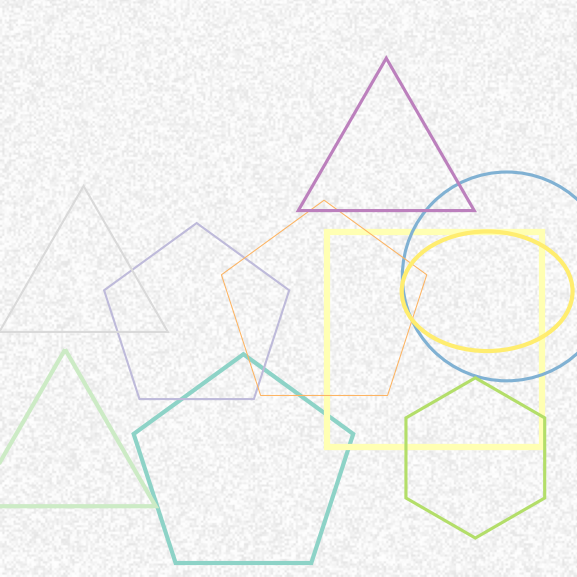[{"shape": "pentagon", "thickness": 2, "radius": 1.0, "center": [0.422, 0.186]}, {"shape": "square", "thickness": 3, "radius": 0.93, "center": [0.753, 0.412]}, {"shape": "pentagon", "thickness": 1, "radius": 0.84, "center": [0.341, 0.444]}, {"shape": "circle", "thickness": 1.5, "radius": 0.9, "center": [0.877, 0.52]}, {"shape": "pentagon", "thickness": 0.5, "radius": 0.93, "center": [0.561, 0.466]}, {"shape": "hexagon", "thickness": 1.5, "radius": 0.69, "center": [0.823, 0.206]}, {"shape": "triangle", "thickness": 1, "radius": 0.84, "center": [0.145, 0.509]}, {"shape": "triangle", "thickness": 1.5, "radius": 0.88, "center": [0.669, 0.722]}, {"shape": "triangle", "thickness": 2, "radius": 0.91, "center": [0.113, 0.213]}, {"shape": "oval", "thickness": 2, "radius": 0.74, "center": [0.844, 0.495]}]